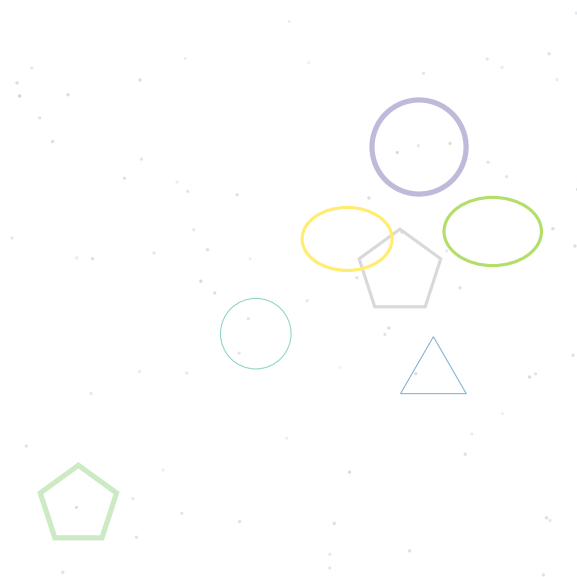[{"shape": "circle", "thickness": 0.5, "radius": 0.31, "center": [0.443, 0.421]}, {"shape": "circle", "thickness": 2.5, "radius": 0.41, "center": [0.726, 0.745]}, {"shape": "triangle", "thickness": 0.5, "radius": 0.33, "center": [0.75, 0.35]}, {"shape": "oval", "thickness": 1.5, "radius": 0.42, "center": [0.853, 0.598]}, {"shape": "pentagon", "thickness": 1.5, "radius": 0.37, "center": [0.693, 0.528]}, {"shape": "pentagon", "thickness": 2.5, "radius": 0.35, "center": [0.136, 0.124]}, {"shape": "oval", "thickness": 1.5, "radius": 0.39, "center": [0.601, 0.585]}]